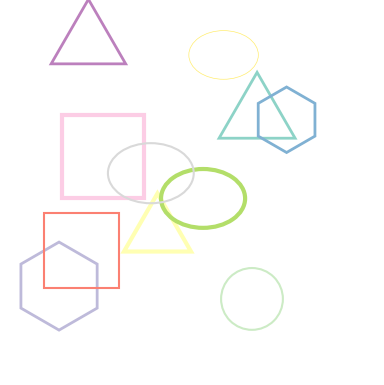[{"shape": "triangle", "thickness": 2, "radius": 0.57, "center": [0.668, 0.698]}, {"shape": "triangle", "thickness": 3, "radius": 0.5, "center": [0.409, 0.397]}, {"shape": "hexagon", "thickness": 2, "radius": 0.57, "center": [0.153, 0.257]}, {"shape": "square", "thickness": 1.5, "radius": 0.49, "center": [0.212, 0.349]}, {"shape": "hexagon", "thickness": 2, "radius": 0.43, "center": [0.744, 0.689]}, {"shape": "oval", "thickness": 3, "radius": 0.55, "center": [0.527, 0.485]}, {"shape": "square", "thickness": 3, "radius": 0.53, "center": [0.269, 0.593]}, {"shape": "oval", "thickness": 1.5, "radius": 0.56, "center": [0.392, 0.55]}, {"shape": "triangle", "thickness": 2, "radius": 0.56, "center": [0.23, 0.89]}, {"shape": "circle", "thickness": 1.5, "radius": 0.4, "center": [0.655, 0.224]}, {"shape": "oval", "thickness": 0.5, "radius": 0.45, "center": [0.581, 0.857]}]